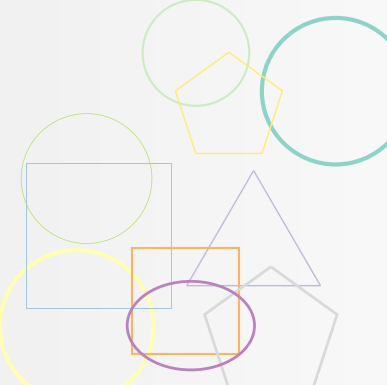[{"shape": "circle", "thickness": 3, "radius": 0.95, "center": [0.866, 0.763]}, {"shape": "circle", "thickness": 3, "radius": 0.99, "center": [0.198, 0.152]}, {"shape": "triangle", "thickness": 1, "radius": 1.0, "center": [0.654, 0.358]}, {"shape": "square", "thickness": 0.5, "radius": 0.94, "center": [0.254, 0.389]}, {"shape": "square", "thickness": 1.5, "radius": 0.69, "center": [0.479, 0.218]}, {"shape": "circle", "thickness": 0.5, "radius": 0.84, "center": [0.223, 0.536]}, {"shape": "pentagon", "thickness": 2, "radius": 0.9, "center": [0.699, 0.127]}, {"shape": "oval", "thickness": 2, "radius": 0.82, "center": [0.493, 0.154]}, {"shape": "circle", "thickness": 1.5, "radius": 0.69, "center": [0.506, 0.863]}, {"shape": "pentagon", "thickness": 1, "radius": 0.73, "center": [0.591, 0.719]}]